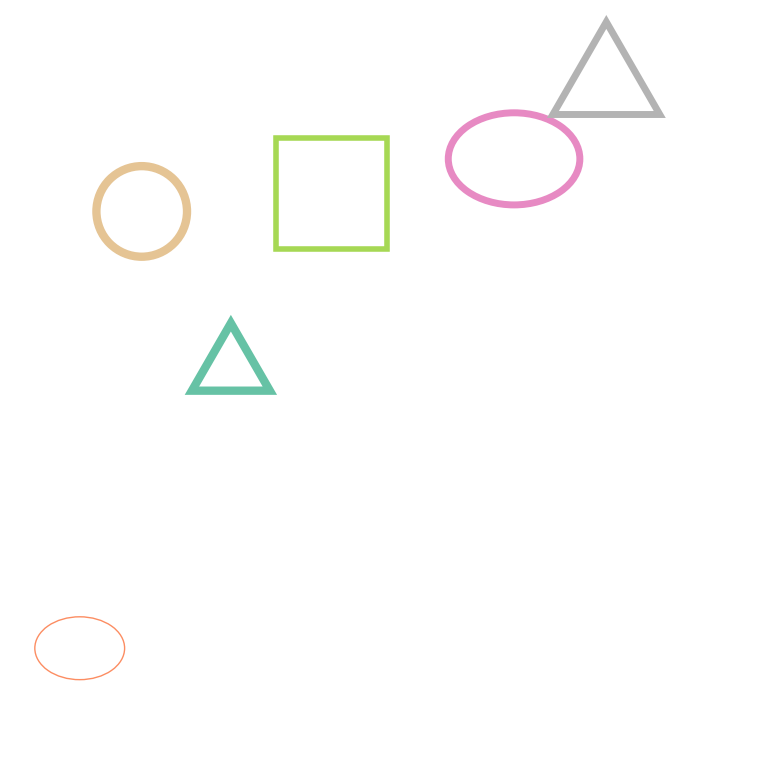[{"shape": "triangle", "thickness": 3, "radius": 0.29, "center": [0.3, 0.522]}, {"shape": "oval", "thickness": 0.5, "radius": 0.29, "center": [0.104, 0.158]}, {"shape": "oval", "thickness": 2.5, "radius": 0.43, "center": [0.668, 0.794]}, {"shape": "square", "thickness": 2, "radius": 0.36, "center": [0.431, 0.749]}, {"shape": "circle", "thickness": 3, "radius": 0.29, "center": [0.184, 0.725]}, {"shape": "triangle", "thickness": 2.5, "radius": 0.4, "center": [0.787, 0.891]}]